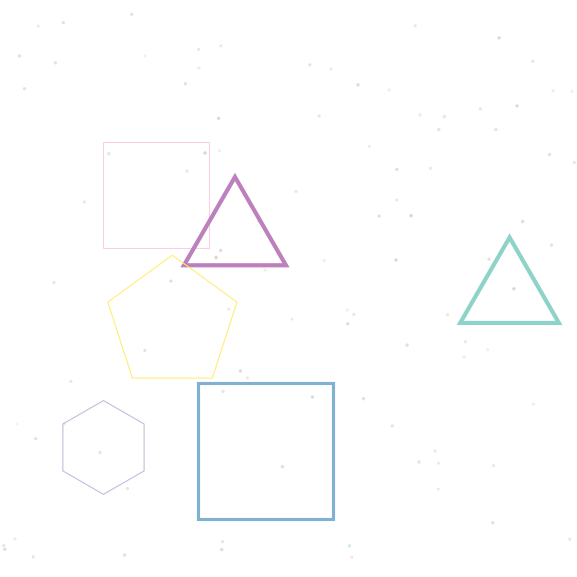[{"shape": "triangle", "thickness": 2, "radius": 0.49, "center": [0.882, 0.489]}, {"shape": "hexagon", "thickness": 0.5, "radius": 0.41, "center": [0.179, 0.224]}, {"shape": "square", "thickness": 1.5, "radius": 0.59, "center": [0.46, 0.219]}, {"shape": "square", "thickness": 0.5, "radius": 0.46, "center": [0.269, 0.661]}, {"shape": "triangle", "thickness": 2, "radius": 0.51, "center": [0.407, 0.591]}, {"shape": "pentagon", "thickness": 0.5, "radius": 0.59, "center": [0.298, 0.44]}]